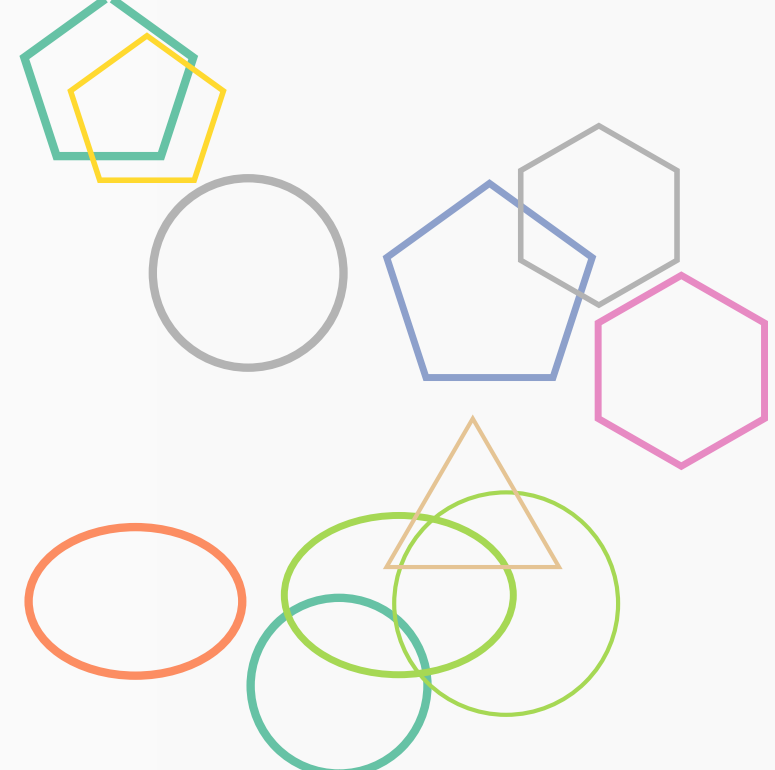[{"shape": "pentagon", "thickness": 3, "radius": 0.57, "center": [0.14, 0.89]}, {"shape": "circle", "thickness": 3, "radius": 0.57, "center": [0.437, 0.11]}, {"shape": "oval", "thickness": 3, "radius": 0.69, "center": [0.175, 0.219]}, {"shape": "pentagon", "thickness": 2.5, "radius": 0.7, "center": [0.632, 0.622]}, {"shape": "hexagon", "thickness": 2.5, "radius": 0.62, "center": [0.879, 0.518]}, {"shape": "oval", "thickness": 2.5, "radius": 0.74, "center": [0.515, 0.227]}, {"shape": "circle", "thickness": 1.5, "radius": 0.72, "center": [0.653, 0.216]}, {"shape": "pentagon", "thickness": 2, "radius": 0.52, "center": [0.19, 0.85]}, {"shape": "triangle", "thickness": 1.5, "radius": 0.64, "center": [0.61, 0.328]}, {"shape": "circle", "thickness": 3, "radius": 0.62, "center": [0.32, 0.646]}, {"shape": "hexagon", "thickness": 2, "radius": 0.58, "center": [0.773, 0.72]}]